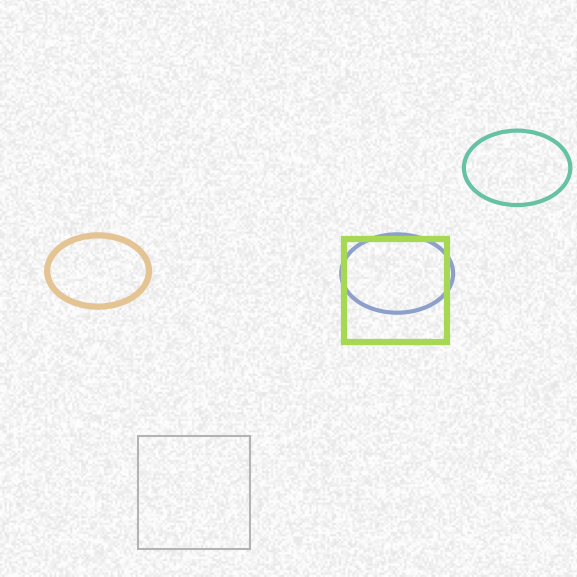[{"shape": "oval", "thickness": 2, "radius": 0.46, "center": [0.895, 0.708]}, {"shape": "oval", "thickness": 2, "radius": 0.48, "center": [0.688, 0.525]}, {"shape": "square", "thickness": 3, "radius": 0.45, "center": [0.685, 0.495]}, {"shape": "oval", "thickness": 3, "radius": 0.44, "center": [0.17, 0.53]}, {"shape": "square", "thickness": 1, "radius": 0.49, "center": [0.336, 0.146]}]